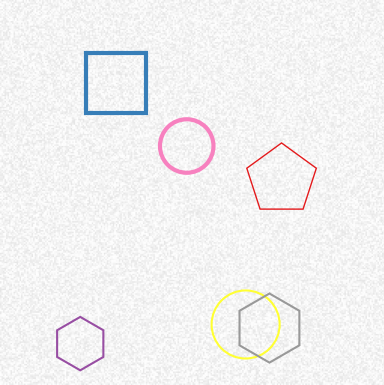[{"shape": "pentagon", "thickness": 1, "radius": 0.47, "center": [0.731, 0.534]}, {"shape": "square", "thickness": 3, "radius": 0.39, "center": [0.302, 0.784]}, {"shape": "hexagon", "thickness": 1.5, "radius": 0.35, "center": [0.208, 0.108]}, {"shape": "circle", "thickness": 1.5, "radius": 0.44, "center": [0.638, 0.157]}, {"shape": "circle", "thickness": 3, "radius": 0.35, "center": [0.485, 0.621]}, {"shape": "hexagon", "thickness": 1.5, "radius": 0.45, "center": [0.7, 0.148]}]